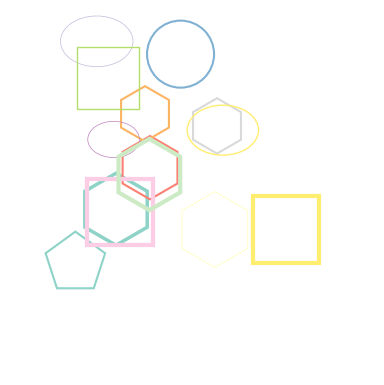[{"shape": "hexagon", "thickness": 2.5, "radius": 0.47, "center": [0.301, 0.457]}, {"shape": "pentagon", "thickness": 1.5, "radius": 0.41, "center": [0.196, 0.317]}, {"shape": "hexagon", "thickness": 0.5, "radius": 0.49, "center": [0.558, 0.404]}, {"shape": "oval", "thickness": 0.5, "radius": 0.47, "center": [0.251, 0.893]}, {"shape": "hexagon", "thickness": 1.5, "radius": 0.41, "center": [0.39, 0.564]}, {"shape": "circle", "thickness": 1.5, "radius": 0.44, "center": [0.469, 0.859]}, {"shape": "hexagon", "thickness": 1.5, "radius": 0.36, "center": [0.377, 0.704]}, {"shape": "square", "thickness": 1, "radius": 0.4, "center": [0.281, 0.797]}, {"shape": "square", "thickness": 3, "radius": 0.43, "center": [0.311, 0.449]}, {"shape": "hexagon", "thickness": 1.5, "radius": 0.36, "center": [0.564, 0.673]}, {"shape": "oval", "thickness": 0.5, "radius": 0.34, "center": [0.295, 0.638]}, {"shape": "hexagon", "thickness": 3, "radius": 0.46, "center": [0.388, 0.547]}, {"shape": "square", "thickness": 3, "radius": 0.43, "center": [0.743, 0.404]}, {"shape": "oval", "thickness": 1, "radius": 0.46, "center": [0.579, 0.662]}]